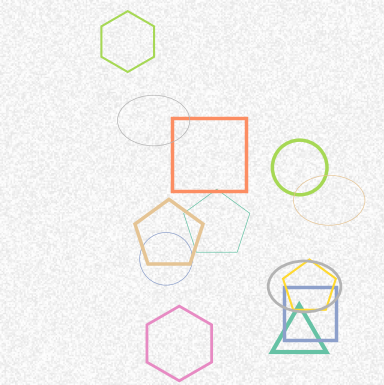[{"shape": "triangle", "thickness": 3, "radius": 0.41, "center": [0.777, 0.127]}, {"shape": "pentagon", "thickness": 0.5, "radius": 0.45, "center": [0.563, 0.418]}, {"shape": "square", "thickness": 2.5, "radius": 0.47, "center": [0.543, 0.598]}, {"shape": "circle", "thickness": 0.5, "radius": 0.34, "center": [0.431, 0.328]}, {"shape": "square", "thickness": 2.5, "radius": 0.34, "center": [0.806, 0.186]}, {"shape": "hexagon", "thickness": 2, "radius": 0.49, "center": [0.466, 0.108]}, {"shape": "hexagon", "thickness": 1.5, "radius": 0.4, "center": [0.332, 0.892]}, {"shape": "circle", "thickness": 2.5, "radius": 0.35, "center": [0.778, 0.565]}, {"shape": "pentagon", "thickness": 1.5, "radius": 0.36, "center": [0.804, 0.254]}, {"shape": "pentagon", "thickness": 2.5, "radius": 0.46, "center": [0.439, 0.389]}, {"shape": "oval", "thickness": 0.5, "radius": 0.46, "center": [0.855, 0.48]}, {"shape": "oval", "thickness": 2, "radius": 0.47, "center": [0.791, 0.256]}, {"shape": "oval", "thickness": 0.5, "radius": 0.47, "center": [0.399, 0.687]}]